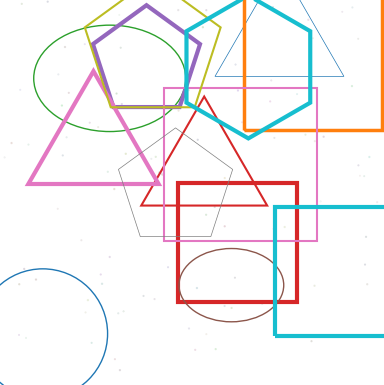[{"shape": "circle", "thickness": 1, "radius": 0.84, "center": [0.111, 0.133]}, {"shape": "triangle", "thickness": 0.5, "radius": 0.97, "center": [0.726, 0.898]}, {"shape": "square", "thickness": 2.5, "radius": 0.89, "center": [0.812, 0.841]}, {"shape": "oval", "thickness": 1, "radius": 0.99, "center": [0.285, 0.796]}, {"shape": "square", "thickness": 3, "radius": 0.78, "center": [0.617, 0.371]}, {"shape": "triangle", "thickness": 1.5, "radius": 0.94, "center": [0.53, 0.56]}, {"shape": "pentagon", "thickness": 3, "radius": 0.73, "center": [0.381, 0.84]}, {"shape": "oval", "thickness": 1, "radius": 0.68, "center": [0.601, 0.259]}, {"shape": "square", "thickness": 1.5, "radius": 0.99, "center": [0.625, 0.573]}, {"shape": "triangle", "thickness": 3, "radius": 0.98, "center": [0.243, 0.62]}, {"shape": "pentagon", "thickness": 0.5, "radius": 0.78, "center": [0.456, 0.512]}, {"shape": "pentagon", "thickness": 1.5, "radius": 0.93, "center": [0.397, 0.872]}, {"shape": "hexagon", "thickness": 3, "radius": 0.93, "center": [0.645, 0.826]}, {"shape": "square", "thickness": 3, "radius": 0.84, "center": [0.881, 0.295]}]